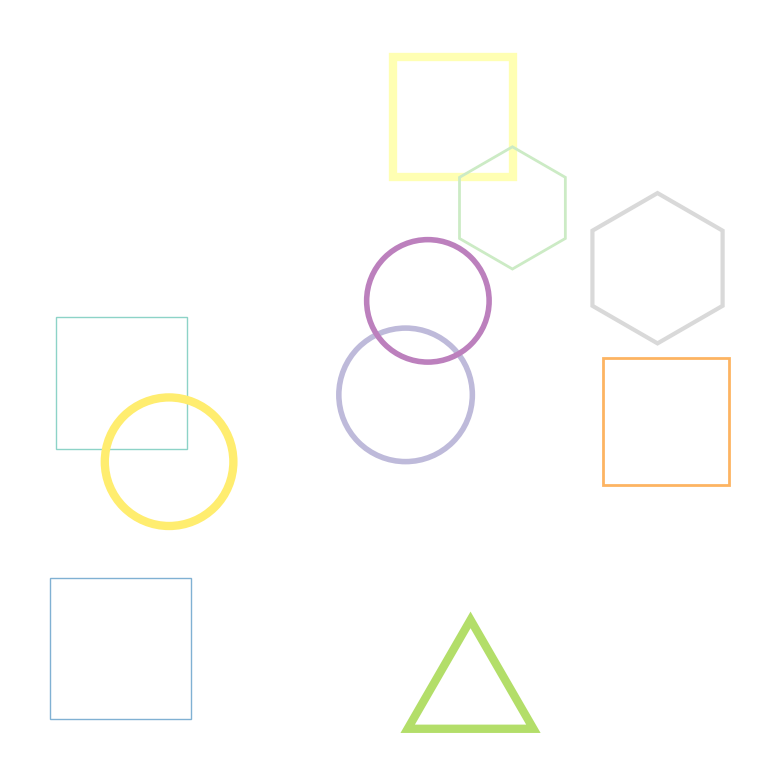[{"shape": "square", "thickness": 0.5, "radius": 0.43, "center": [0.158, 0.502]}, {"shape": "square", "thickness": 3, "radius": 0.39, "center": [0.588, 0.848]}, {"shape": "circle", "thickness": 2, "radius": 0.43, "center": [0.527, 0.487]}, {"shape": "square", "thickness": 0.5, "radius": 0.46, "center": [0.157, 0.158]}, {"shape": "square", "thickness": 1, "radius": 0.41, "center": [0.865, 0.453]}, {"shape": "triangle", "thickness": 3, "radius": 0.47, "center": [0.611, 0.101]}, {"shape": "hexagon", "thickness": 1.5, "radius": 0.49, "center": [0.854, 0.652]}, {"shape": "circle", "thickness": 2, "radius": 0.4, "center": [0.556, 0.609]}, {"shape": "hexagon", "thickness": 1, "radius": 0.4, "center": [0.665, 0.73]}, {"shape": "circle", "thickness": 3, "radius": 0.42, "center": [0.22, 0.4]}]